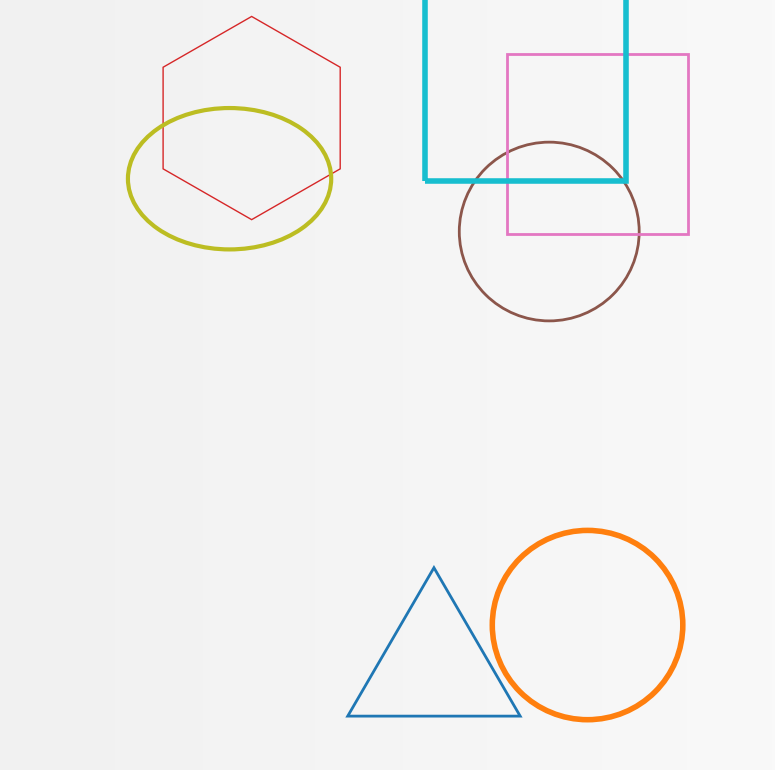[{"shape": "triangle", "thickness": 1, "radius": 0.64, "center": [0.56, 0.134]}, {"shape": "circle", "thickness": 2, "radius": 0.61, "center": [0.758, 0.188]}, {"shape": "hexagon", "thickness": 0.5, "radius": 0.66, "center": [0.325, 0.847]}, {"shape": "circle", "thickness": 1, "radius": 0.58, "center": [0.709, 0.699]}, {"shape": "square", "thickness": 1, "radius": 0.58, "center": [0.771, 0.813]}, {"shape": "oval", "thickness": 1.5, "radius": 0.66, "center": [0.296, 0.768]}, {"shape": "square", "thickness": 2, "radius": 0.65, "center": [0.678, 0.894]}]